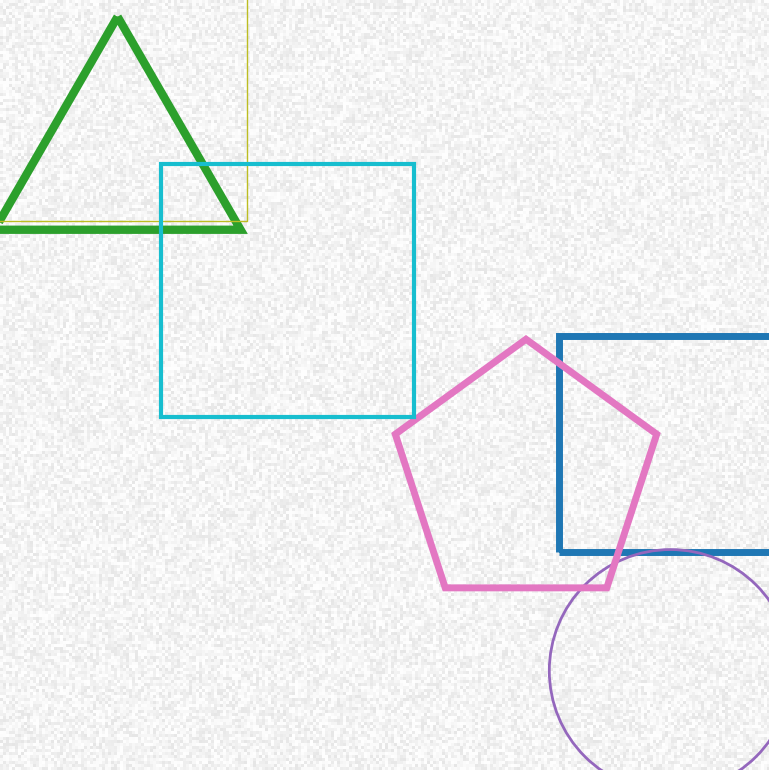[{"shape": "square", "thickness": 2.5, "radius": 0.7, "center": [0.866, 0.423]}, {"shape": "triangle", "thickness": 3, "radius": 0.92, "center": [0.153, 0.794]}, {"shape": "circle", "thickness": 1, "radius": 0.79, "center": [0.871, 0.129]}, {"shape": "pentagon", "thickness": 2.5, "radius": 0.89, "center": [0.683, 0.381]}, {"shape": "square", "thickness": 0.5, "radius": 0.87, "center": [0.147, 0.886]}, {"shape": "square", "thickness": 1.5, "radius": 0.82, "center": [0.373, 0.623]}]